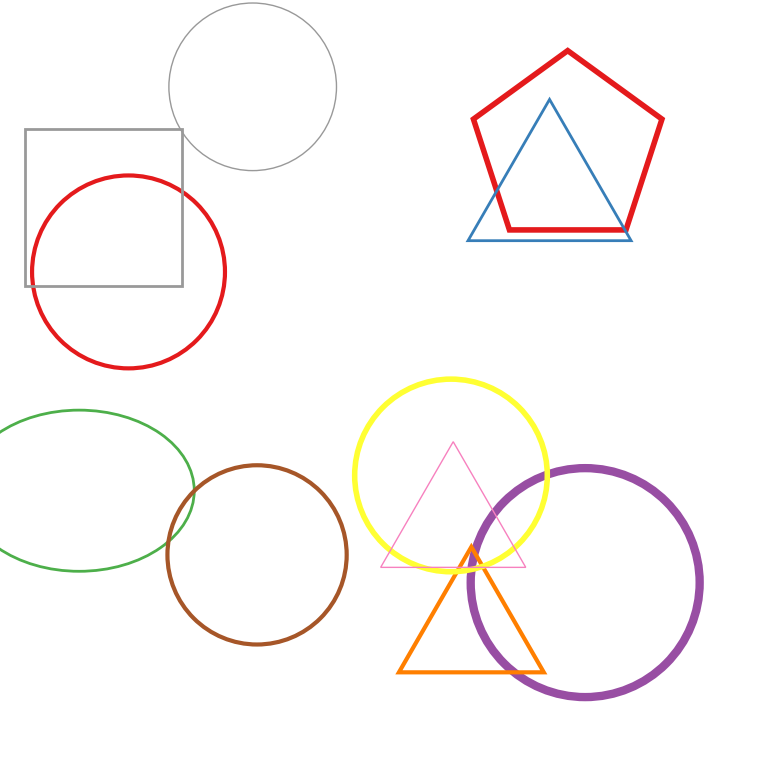[{"shape": "circle", "thickness": 1.5, "radius": 0.63, "center": [0.167, 0.647]}, {"shape": "pentagon", "thickness": 2, "radius": 0.64, "center": [0.737, 0.806]}, {"shape": "triangle", "thickness": 1, "radius": 0.61, "center": [0.714, 0.749]}, {"shape": "oval", "thickness": 1, "radius": 0.75, "center": [0.103, 0.363]}, {"shape": "circle", "thickness": 3, "radius": 0.74, "center": [0.76, 0.243]}, {"shape": "triangle", "thickness": 1.5, "radius": 0.54, "center": [0.612, 0.181]}, {"shape": "circle", "thickness": 2, "radius": 0.63, "center": [0.586, 0.383]}, {"shape": "circle", "thickness": 1.5, "radius": 0.58, "center": [0.334, 0.279]}, {"shape": "triangle", "thickness": 0.5, "radius": 0.54, "center": [0.589, 0.318]}, {"shape": "square", "thickness": 1, "radius": 0.51, "center": [0.135, 0.73]}, {"shape": "circle", "thickness": 0.5, "radius": 0.54, "center": [0.328, 0.887]}]